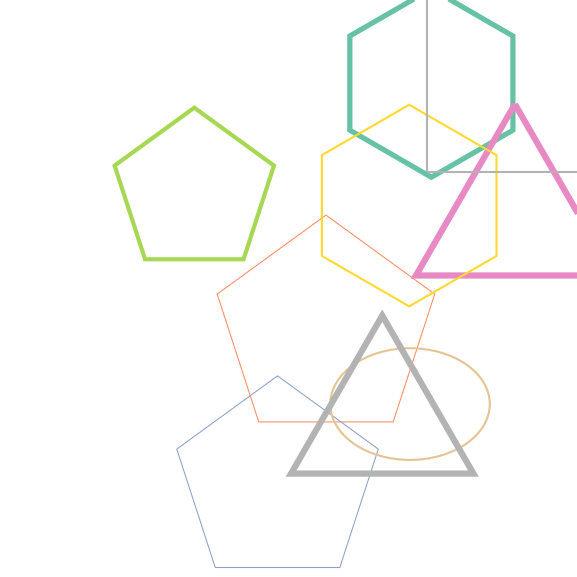[{"shape": "hexagon", "thickness": 2.5, "radius": 0.82, "center": [0.747, 0.855]}, {"shape": "pentagon", "thickness": 0.5, "radius": 0.99, "center": [0.564, 0.429]}, {"shape": "pentagon", "thickness": 0.5, "radius": 0.92, "center": [0.481, 0.165]}, {"shape": "triangle", "thickness": 3, "radius": 0.99, "center": [0.892, 0.621]}, {"shape": "pentagon", "thickness": 2, "radius": 0.73, "center": [0.336, 0.668]}, {"shape": "hexagon", "thickness": 1, "radius": 0.87, "center": [0.709, 0.643]}, {"shape": "oval", "thickness": 1, "radius": 0.69, "center": [0.71, 0.299]}, {"shape": "square", "thickness": 1, "radius": 0.77, "center": [0.893, 0.855]}, {"shape": "triangle", "thickness": 3, "radius": 0.91, "center": [0.662, 0.27]}]